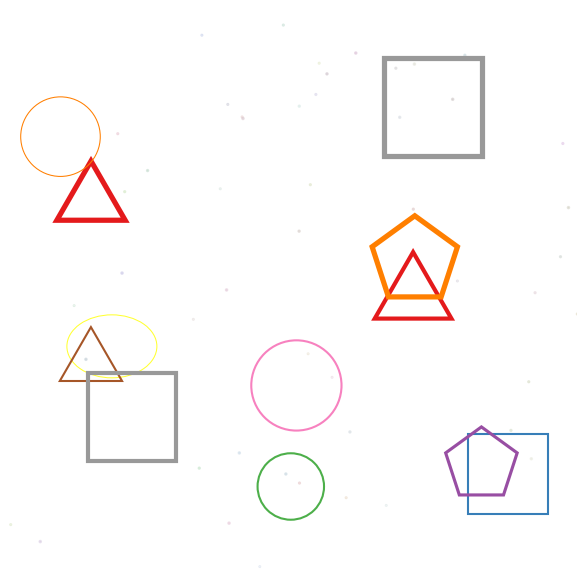[{"shape": "triangle", "thickness": 2, "radius": 0.38, "center": [0.715, 0.486]}, {"shape": "triangle", "thickness": 2.5, "radius": 0.34, "center": [0.158, 0.652]}, {"shape": "square", "thickness": 1, "radius": 0.35, "center": [0.879, 0.179]}, {"shape": "circle", "thickness": 1, "radius": 0.29, "center": [0.504, 0.157]}, {"shape": "pentagon", "thickness": 1.5, "radius": 0.33, "center": [0.834, 0.195]}, {"shape": "pentagon", "thickness": 2.5, "radius": 0.39, "center": [0.718, 0.548]}, {"shape": "circle", "thickness": 0.5, "radius": 0.34, "center": [0.105, 0.763]}, {"shape": "oval", "thickness": 0.5, "radius": 0.39, "center": [0.194, 0.399]}, {"shape": "triangle", "thickness": 1, "radius": 0.31, "center": [0.157, 0.371]}, {"shape": "circle", "thickness": 1, "radius": 0.39, "center": [0.513, 0.332]}, {"shape": "square", "thickness": 2, "radius": 0.38, "center": [0.228, 0.277]}, {"shape": "square", "thickness": 2.5, "radius": 0.42, "center": [0.75, 0.814]}]